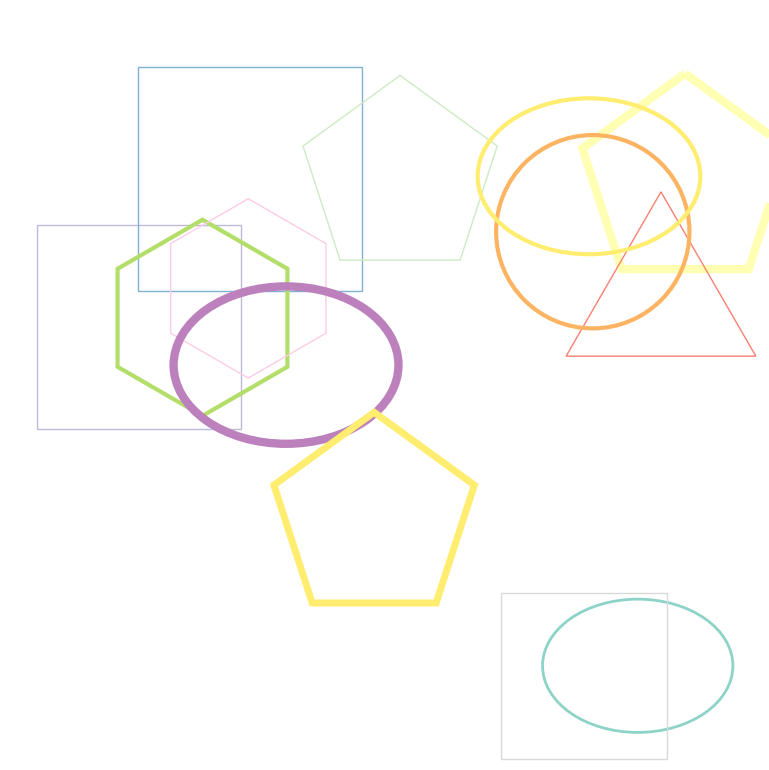[{"shape": "oval", "thickness": 1, "radius": 0.62, "center": [0.828, 0.135]}, {"shape": "pentagon", "thickness": 3, "radius": 0.7, "center": [0.89, 0.764]}, {"shape": "square", "thickness": 0.5, "radius": 0.66, "center": [0.18, 0.575]}, {"shape": "triangle", "thickness": 0.5, "radius": 0.71, "center": [0.858, 0.609]}, {"shape": "square", "thickness": 0.5, "radius": 0.73, "center": [0.325, 0.767]}, {"shape": "circle", "thickness": 1.5, "radius": 0.63, "center": [0.77, 0.699]}, {"shape": "hexagon", "thickness": 1.5, "radius": 0.64, "center": [0.263, 0.587]}, {"shape": "hexagon", "thickness": 0.5, "radius": 0.58, "center": [0.322, 0.625]}, {"shape": "square", "thickness": 0.5, "radius": 0.54, "center": [0.758, 0.122]}, {"shape": "oval", "thickness": 3, "radius": 0.73, "center": [0.371, 0.526]}, {"shape": "pentagon", "thickness": 0.5, "radius": 0.66, "center": [0.52, 0.769]}, {"shape": "pentagon", "thickness": 2.5, "radius": 0.68, "center": [0.486, 0.328]}, {"shape": "oval", "thickness": 1.5, "radius": 0.72, "center": [0.765, 0.771]}]